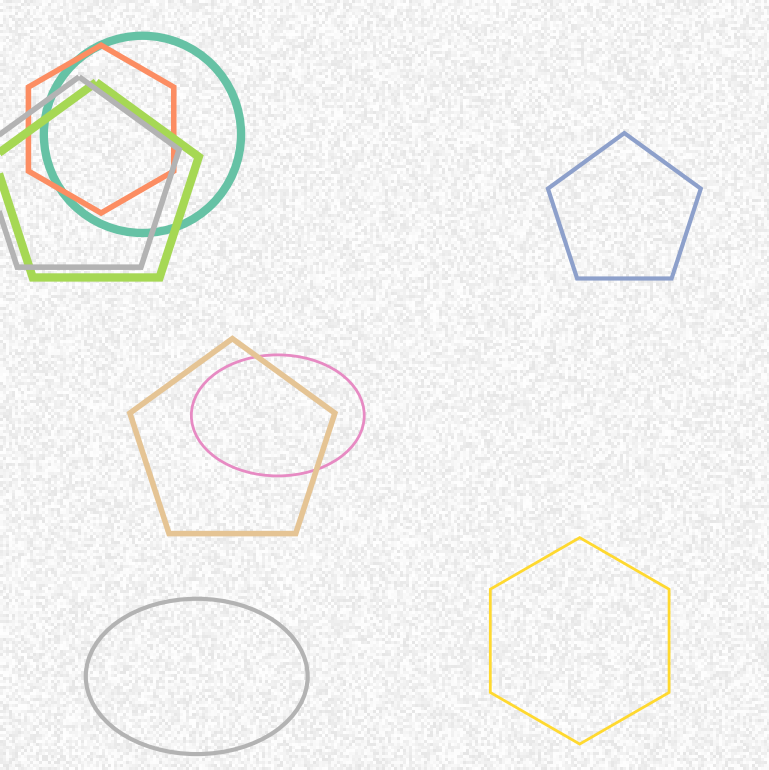[{"shape": "circle", "thickness": 3, "radius": 0.64, "center": [0.185, 0.826]}, {"shape": "hexagon", "thickness": 2, "radius": 0.54, "center": [0.131, 0.832]}, {"shape": "pentagon", "thickness": 1.5, "radius": 0.52, "center": [0.811, 0.723]}, {"shape": "oval", "thickness": 1, "radius": 0.56, "center": [0.361, 0.461]}, {"shape": "pentagon", "thickness": 3, "radius": 0.7, "center": [0.125, 0.753]}, {"shape": "hexagon", "thickness": 1, "radius": 0.67, "center": [0.753, 0.168]}, {"shape": "pentagon", "thickness": 2, "radius": 0.7, "center": [0.302, 0.42]}, {"shape": "oval", "thickness": 1.5, "radius": 0.72, "center": [0.255, 0.122]}, {"shape": "pentagon", "thickness": 2, "radius": 0.68, "center": [0.103, 0.764]}]